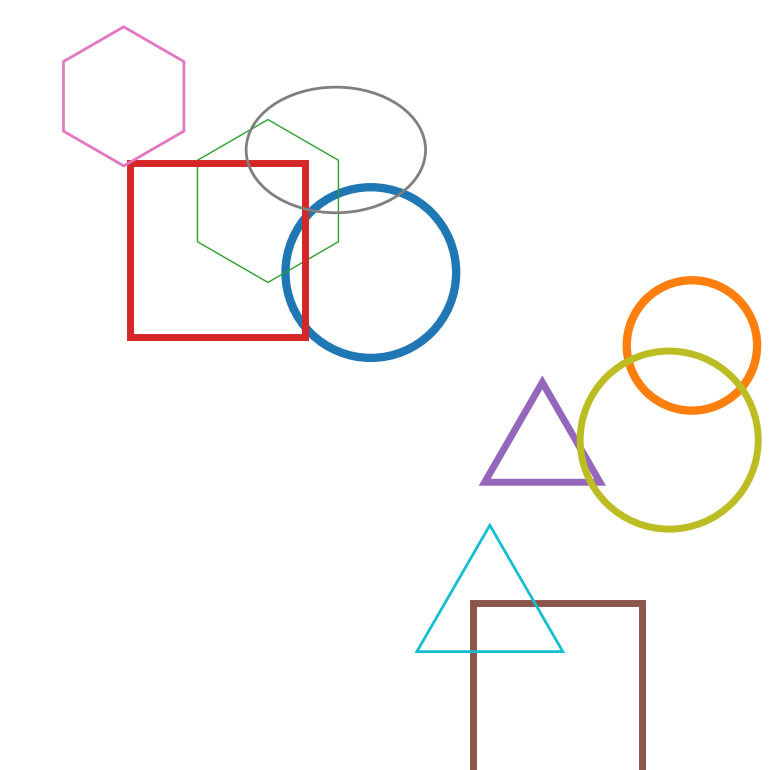[{"shape": "circle", "thickness": 3, "radius": 0.55, "center": [0.482, 0.646]}, {"shape": "circle", "thickness": 3, "radius": 0.42, "center": [0.899, 0.551]}, {"shape": "hexagon", "thickness": 0.5, "radius": 0.53, "center": [0.348, 0.739]}, {"shape": "square", "thickness": 2.5, "radius": 0.57, "center": [0.282, 0.676]}, {"shape": "triangle", "thickness": 2.5, "radius": 0.43, "center": [0.704, 0.417]}, {"shape": "square", "thickness": 2.5, "radius": 0.55, "center": [0.724, 0.107]}, {"shape": "hexagon", "thickness": 1, "radius": 0.45, "center": [0.161, 0.875]}, {"shape": "oval", "thickness": 1, "radius": 0.58, "center": [0.436, 0.805]}, {"shape": "circle", "thickness": 2.5, "radius": 0.58, "center": [0.869, 0.428]}, {"shape": "triangle", "thickness": 1, "radius": 0.55, "center": [0.636, 0.208]}]